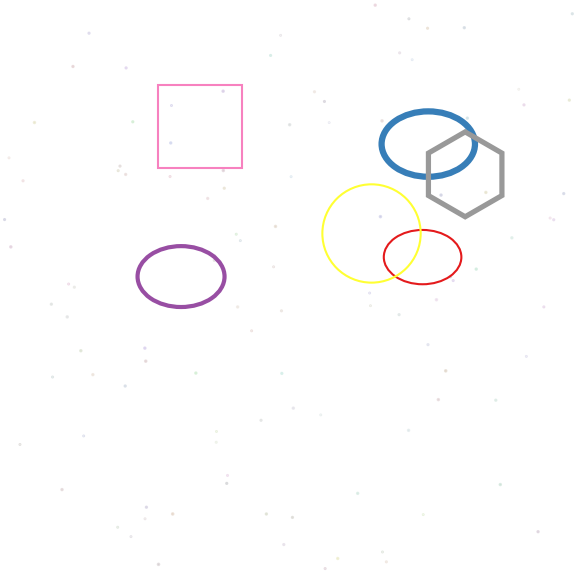[{"shape": "oval", "thickness": 1, "radius": 0.34, "center": [0.732, 0.554]}, {"shape": "oval", "thickness": 3, "radius": 0.4, "center": [0.742, 0.75]}, {"shape": "oval", "thickness": 2, "radius": 0.38, "center": [0.314, 0.52]}, {"shape": "circle", "thickness": 1, "radius": 0.43, "center": [0.643, 0.595]}, {"shape": "square", "thickness": 1, "radius": 0.36, "center": [0.346, 0.78]}, {"shape": "hexagon", "thickness": 2.5, "radius": 0.37, "center": [0.805, 0.697]}]